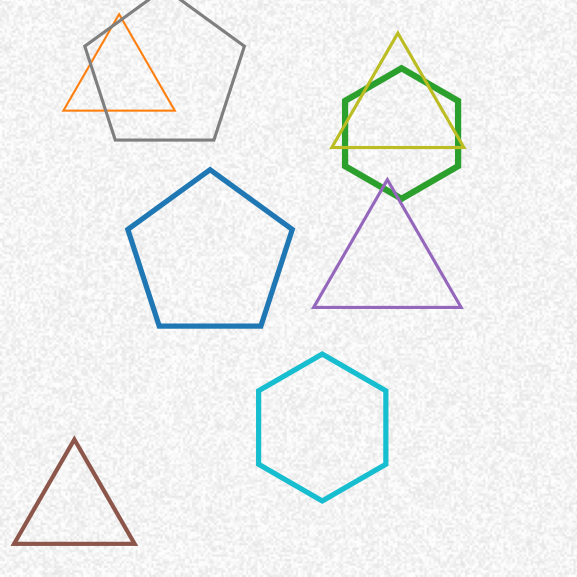[{"shape": "pentagon", "thickness": 2.5, "radius": 0.75, "center": [0.364, 0.556]}, {"shape": "triangle", "thickness": 1, "radius": 0.56, "center": [0.206, 0.863]}, {"shape": "hexagon", "thickness": 3, "radius": 0.56, "center": [0.695, 0.768]}, {"shape": "triangle", "thickness": 1.5, "radius": 0.74, "center": [0.671, 0.541]}, {"shape": "triangle", "thickness": 2, "radius": 0.6, "center": [0.129, 0.118]}, {"shape": "pentagon", "thickness": 1.5, "radius": 0.73, "center": [0.285, 0.874]}, {"shape": "triangle", "thickness": 1.5, "radius": 0.66, "center": [0.689, 0.81]}, {"shape": "hexagon", "thickness": 2.5, "radius": 0.64, "center": [0.558, 0.259]}]